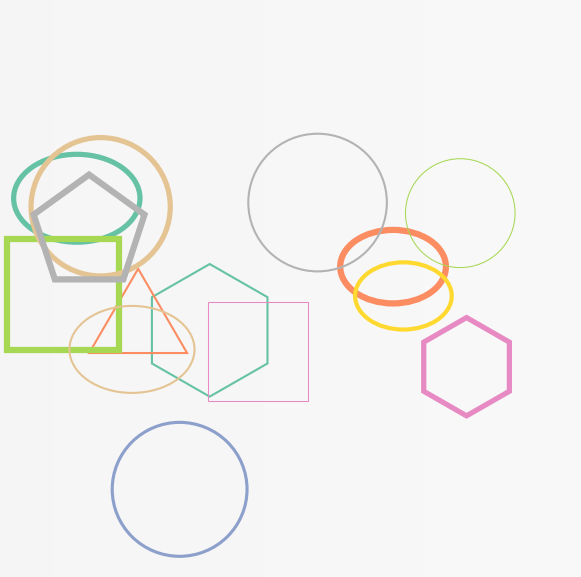[{"shape": "hexagon", "thickness": 1, "radius": 0.57, "center": [0.361, 0.427]}, {"shape": "oval", "thickness": 2.5, "radius": 0.54, "center": [0.132, 0.656]}, {"shape": "triangle", "thickness": 1, "radius": 0.49, "center": [0.238, 0.436]}, {"shape": "oval", "thickness": 3, "radius": 0.45, "center": [0.676, 0.537]}, {"shape": "circle", "thickness": 1.5, "radius": 0.58, "center": [0.309, 0.152]}, {"shape": "square", "thickness": 0.5, "radius": 0.43, "center": [0.444, 0.39]}, {"shape": "hexagon", "thickness": 2.5, "radius": 0.43, "center": [0.803, 0.364]}, {"shape": "circle", "thickness": 0.5, "radius": 0.47, "center": [0.792, 0.63]}, {"shape": "square", "thickness": 3, "radius": 0.48, "center": [0.108, 0.489]}, {"shape": "oval", "thickness": 2, "radius": 0.42, "center": [0.694, 0.487]}, {"shape": "oval", "thickness": 1, "radius": 0.54, "center": [0.227, 0.394]}, {"shape": "circle", "thickness": 2.5, "radius": 0.6, "center": [0.173, 0.641]}, {"shape": "circle", "thickness": 1, "radius": 0.6, "center": [0.546, 0.648]}, {"shape": "pentagon", "thickness": 3, "radius": 0.5, "center": [0.153, 0.596]}]